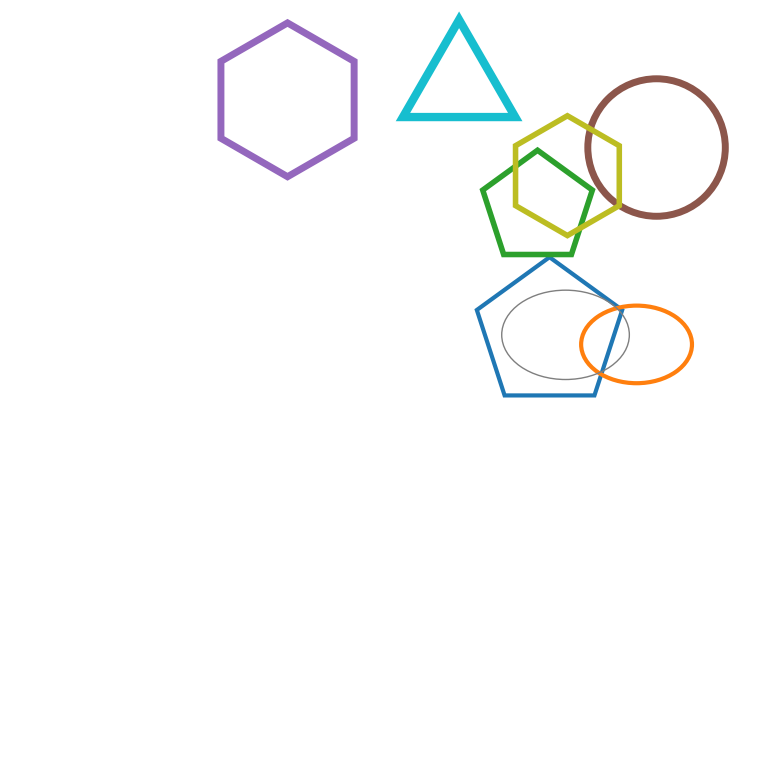[{"shape": "pentagon", "thickness": 1.5, "radius": 0.5, "center": [0.714, 0.567]}, {"shape": "oval", "thickness": 1.5, "radius": 0.36, "center": [0.827, 0.553]}, {"shape": "pentagon", "thickness": 2, "radius": 0.37, "center": [0.698, 0.73]}, {"shape": "hexagon", "thickness": 2.5, "radius": 0.5, "center": [0.373, 0.87]}, {"shape": "circle", "thickness": 2.5, "radius": 0.45, "center": [0.853, 0.808]}, {"shape": "oval", "thickness": 0.5, "radius": 0.41, "center": [0.734, 0.565]}, {"shape": "hexagon", "thickness": 2, "radius": 0.39, "center": [0.737, 0.772]}, {"shape": "triangle", "thickness": 3, "radius": 0.42, "center": [0.596, 0.89]}]